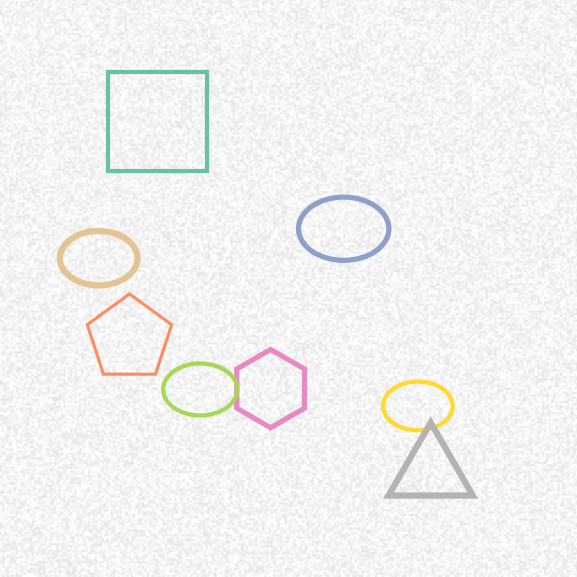[{"shape": "square", "thickness": 2, "radius": 0.43, "center": [0.273, 0.789]}, {"shape": "pentagon", "thickness": 1.5, "radius": 0.38, "center": [0.224, 0.413]}, {"shape": "oval", "thickness": 2.5, "radius": 0.39, "center": [0.595, 0.603]}, {"shape": "hexagon", "thickness": 2.5, "radius": 0.34, "center": [0.469, 0.326]}, {"shape": "oval", "thickness": 2, "radius": 0.32, "center": [0.347, 0.325]}, {"shape": "oval", "thickness": 2, "radius": 0.3, "center": [0.724, 0.296]}, {"shape": "oval", "thickness": 3, "radius": 0.34, "center": [0.171, 0.552]}, {"shape": "triangle", "thickness": 3, "radius": 0.42, "center": [0.746, 0.183]}]